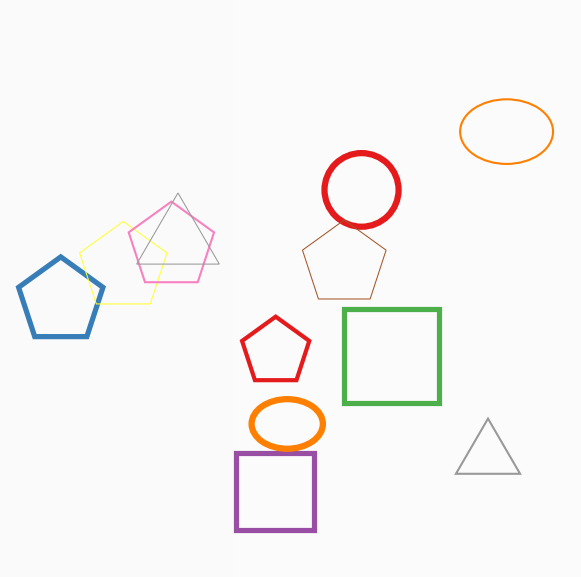[{"shape": "pentagon", "thickness": 2, "radius": 0.3, "center": [0.474, 0.39]}, {"shape": "circle", "thickness": 3, "radius": 0.32, "center": [0.622, 0.67]}, {"shape": "pentagon", "thickness": 2.5, "radius": 0.38, "center": [0.105, 0.478]}, {"shape": "square", "thickness": 2.5, "radius": 0.4, "center": [0.674, 0.383]}, {"shape": "square", "thickness": 2.5, "radius": 0.34, "center": [0.473, 0.148]}, {"shape": "oval", "thickness": 1, "radius": 0.4, "center": [0.872, 0.771]}, {"shape": "oval", "thickness": 3, "radius": 0.31, "center": [0.494, 0.265]}, {"shape": "pentagon", "thickness": 0.5, "radius": 0.4, "center": [0.212, 0.537]}, {"shape": "pentagon", "thickness": 0.5, "radius": 0.38, "center": [0.592, 0.543]}, {"shape": "pentagon", "thickness": 1, "radius": 0.39, "center": [0.295, 0.573]}, {"shape": "triangle", "thickness": 1, "radius": 0.32, "center": [0.84, 0.211]}, {"shape": "triangle", "thickness": 0.5, "radius": 0.41, "center": [0.306, 0.583]}]